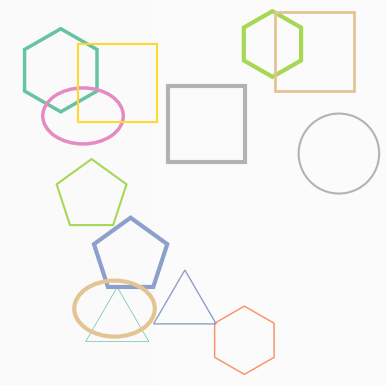[{"shape": "hexagon", "thickness": 2.5, "radius": 0.54, "center": [0.157, 0.817]}, {"shape": "triangle", "thickness": 0.5, "radius": 0.47, "center": [0.303, 0.16]}, {"shape": "hexagon", "thickness": 1, "radius": 0.44, "center": [0.631, 0.116]}, {"shape": "triangle", "thickness": 1, "radius": 0.47, "center": [0.477, 0.205]}, {"shape": "pentagon", "thickness": 3, "radius": 0.5, "center": [0.337, 0.335]}, {"shape": "oval", "thickness": 2.5, "radius": 0.52, "center": [0.214, 0.699]}, {"shape": "hexagon", "thickness": 3, "radius": 0.43, "center": [0.703, 0.886]}, {"shape": "pentagon", "thickness": 1.5, "radius": 0.47, "center": [0.236, 0.492]}, {"shape": "square", "thickness": 1.5, "radius": 0.51, "center": [0.303, 0.784]}, {"shape": "oval", "thickness": 3, "radius": 0.52, "center": [0.296, 0.198]}, {"shape": "square", "thickness": 2, "radius": 0.51, "center": [0.812, 0.866]}, {"shape": "square", "thickness": 3, "radius": 0.49, "center": [0.532, 0.679]}, {"shape": "circle", "thickness": 1.5, "radius": 0.52, "center": [0.875, 0.601]}]